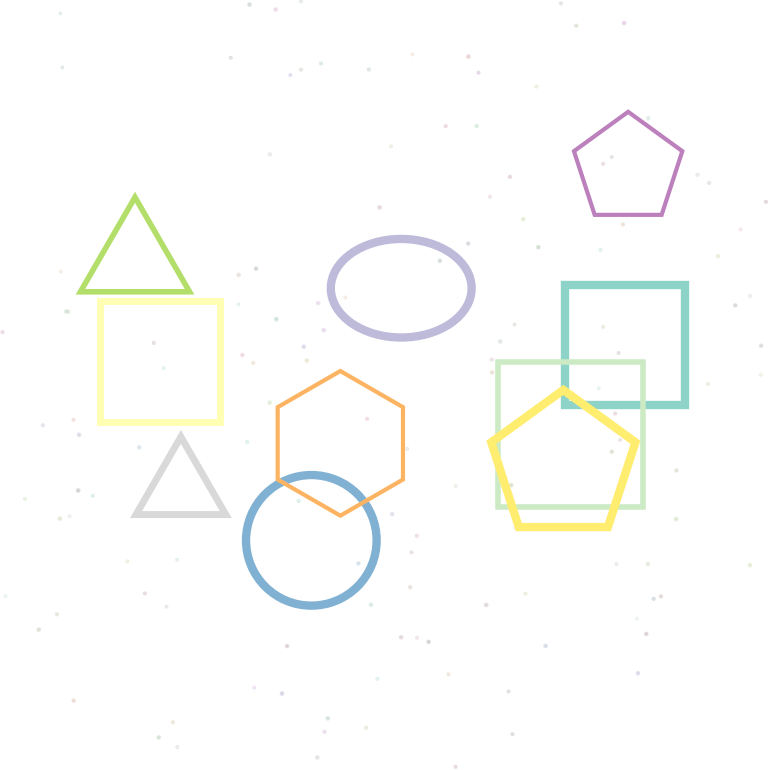[{"shape": "square", "thickness": 3, "radius": 0.39, "center": [0.812, 0.552]}, {"shape": "square", "thickness": 2.5, "radius": 0.39, "center": [0.208, 0.531]}, {"shape": "oval", "thickness": 3, "radius": 0.46, "center": [0.521, 0.626]}, {"shape": "circle", "thickness": 3, "radius": 0.42, "center": [0.404, 0.298]}, {"shape": "hexagon", "thickness": 1.5, "radius": 0.47, "center": [0.442, 0.424]}, {"shape": "triangle", "thickness": 2, "radius": 0.41, "center": [0.175, 0.662]}, {"shape": "triangle", "thickness": 2.5, "radius": 0.34, "center": [0.235, 0.365]}, {"shape": "pentagon", "thickness": 1.5, "radius": 0.37, "center": [0.816, 0.781]}, {"shape": "square", "thickness": 2, "radius": 0.47, "center": [0.741, 0.435]}, {"shape": "pentagon", "thickness": 3, "radius": 0.49, "center": [0.732, 0.395]}]